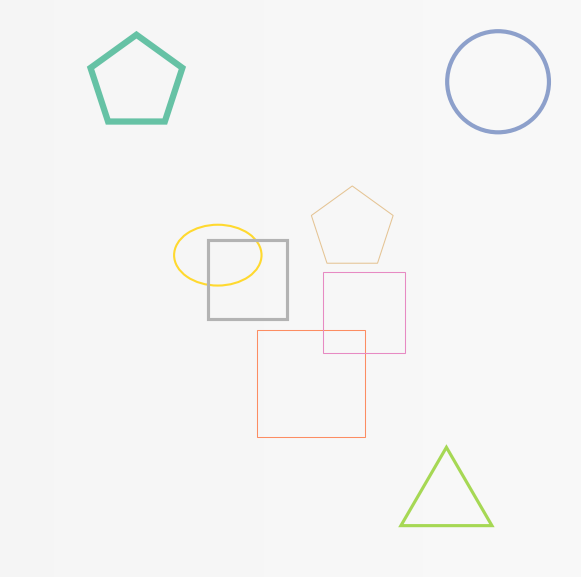[{"shape": "pentagon", "thickness": 3, "radius": 0.42, "center": [0.235, 0.856]}, {"shape": "square", "thickness": 0.5, "radius": 0.47, "center": [0.535, 0.335]}, {"shape": "circle", "thickness": 2, "radius": 0.44, "center": [0.857, 0.858]}, {"shape": "square", "thickness": 0.5, "radius": 0.35, "center": [0.627, 0.458]}, {"shape": "triangle", "thickness": 1.5, "radius": 0.45, "center": [0.768, 0.134]}, {"shape": "oval", "thickness": 1, "radius": 0.38, "center": [0.375, 0.557]}, {"shape": "pentagon", "thickness": 0.5, "radius": 0.37, "center": [0.606, 0.603]}, {"shape": "square", "thickness": 1.5, "radius": 0.34, "center": [0.426, 0.515]}]